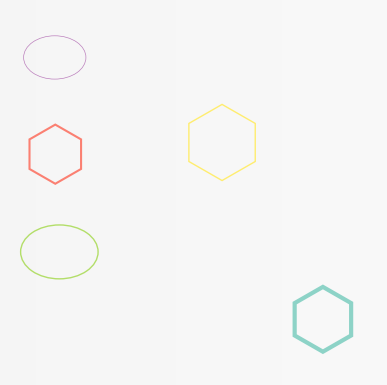[{"shape": "hexagon", "thickness": 3, "radius": 0.42, "center": [0.833, 0.171]}, {"shape": "hexagon", "thickness": 1.5, "radius": 0.38, "center": [0.143, 0.6]}, {"shape": "oval", "thickness": 1, "radius": 0.5, "center": [0.153, 0.346]}, {"shape": "oval", "thickness": 0.5, "radius": 0.4, "center": [0.141, 0.851]}, {"shape": "hexagon", "thickness": 1, "radius": 0.49, "center": [0.573, 0.63]}]